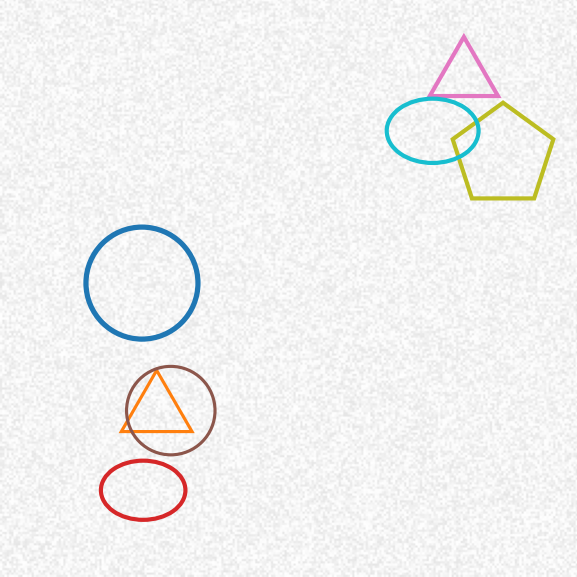[{"shape": "circle", "thickness": 2.5, "radius": 0.48, "center": [0.246, 0.509]}, {"shape": "triangle", "thickness": 1.5, "radius": 0.35, "center": [0.271, 0.287]}, {"shape": "oval", "thickness": 2, "radius": 0.37, "center": [0.248, 0.15]}, {"shape": "circle", "thickness": 1.5, "radius": 0.38, "center": [0.296, 0.288]}, {"shape": "triangle", "thickness": 2, "radius": 0.34, "center": [0.803, 0.867]}, {"shape": "pentagon", "thickness": 2, "radius": 0.46, "center": [0.871, 0.73]}, {"shape": "oval", "thickness": 2, "radius": 0.4, "center": [0.749, 0.773]}]